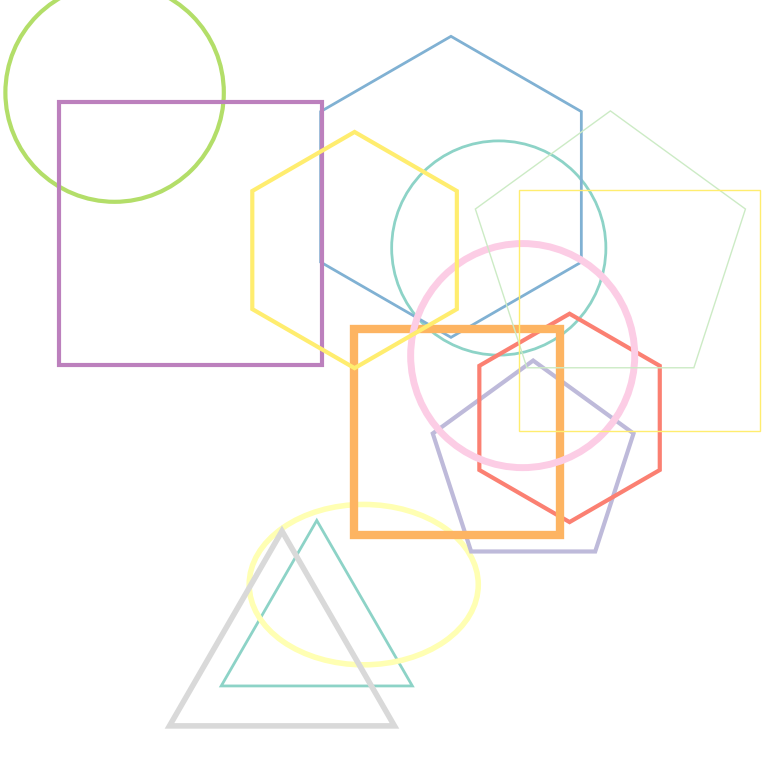[{"shape": "triangle", "thickness": 1, "radius": 0.72, "center": [0.411, 0.181]}, {"shape": "circle", "thickness": 1, "radius": 0.7, "center": [0.648, 0.678]}, {"shape": "oval", "thickness": 2, "radius": 0.74, "center": [0.472, 0.241]}, {"shape": "pentagon", "thickness": 1.5, "radius": 0.69, "center": [0.692, 0.395]}, {"shape": "hexagon", "thickness": 1.5, "radius": 0.68, "center": [0.74, 0.457]}, {"shape": "hexagon", "thickness": 1, "radius": 0.98, "center": [0.586, 0.757]}, {"shape": "square", "thickness": 3, "radius": 0.67, "center": [0.593, 0.439]}, {"shape": "circle", "thickness": 1.5, "radius": 0.71, "center": [0.149, 0.88]}, {"shape": "circle", "thickness": 2.5, "radius": 0.73, "center": [0.679, 0.538]}, {"shape": "triangle", "thickness": 2, "radius": 0.84, "center": [0.366, 0.142]}, {"shape": "square", "thickness": 1.5, "radius": 0.85, "center": [0.247, 0.696]}, {"shape": "pentagon", "thickness": 0.5, "radius": 0.92, "center": [0.793, 0.672]}, {"shape": "square", "thickness": 0.5, "radius": 0.78, "center": [0.831, 0.596]}, {"shape": "hexagon", "thickness": 1.5, "radius": 0.77, "center": [0.46, 0.675]}]